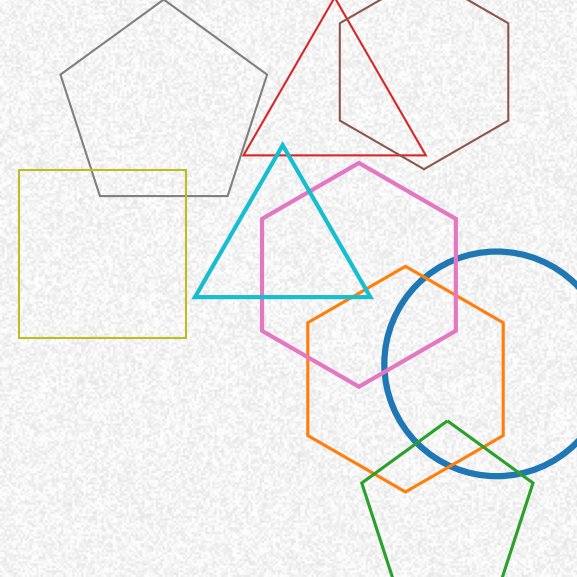[{"shape": "circle", "thickness": 3, "radius": 0.97, "center": [0.86, 0.369]}, {"shape": "hexagon", "thickness": 1.5, "radius": 0.98, "center": [0.702, 0.343]}, {"shape": "pentagon", "thickness": 1.5, "radius": 0.78, "center": [0.775, 0.115]}, {"shape": "triangle", "thickness": 1, "radius": 0.91, "center": [0.579, 0.821]}, {"shape": "hexagon", "thickness": 1, "radius": 0.84, "center": [0.734, 0.875]}, {"shape": "hexagon", "thickness": 2, "radius": 0.97, "center": [0.622, 0.523]}, {"shape": "pentagon", "thickness": 1, "radius": 0.94, "center": [0.284, 0.812]}, {"shape": "square", "thickness": 1, "radius": 0.73, "center": [0.178, 0.559]}, {"shape": "triangle", "thickness": 2, "radius": 0.88, "center": [0.49, 0.572]}]